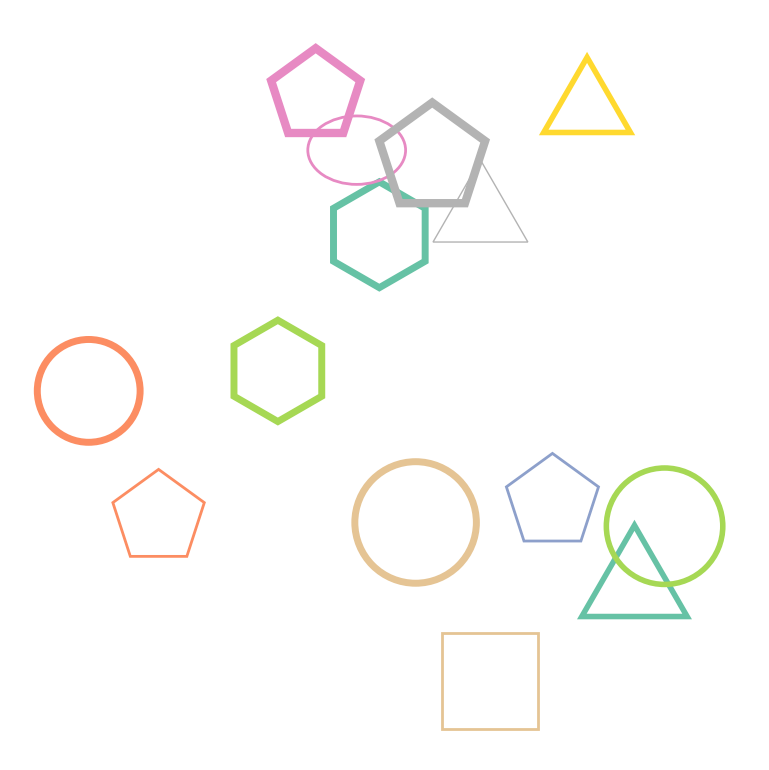[{"shape": "hexagon", "thickness": 2.5, "radius": 0.34, "center": [0.493, 0.695]}, {"shape": "triangle", "thickness": 2, "radius": 0.39, "center": [0.824, 0.239]}, {"shape": "pentagon", "thickness": 1, "radius": 0.31, "center": [0.206, 0.328]}, {"shape": "circle", "thickness": 2.5, "radius": 0.33, "center": [0.115, 0.492]}, {"shape": "pentagon", "thickness": 1, "radius": 0.31, "center": [0.717, 0.348]}, {"shape": "pentagon", "thickness": 3, "radius": 0.3, "center": [0.41, 0.876]}, {"shape": "oval", "thickness": 1, "radius": 0.32, "center": [0.463, 0.805]}, {"shape": "circle", "thickness": 2, "radius": 0.38, "center": [0.863, 0.317]}, {"shape": "hexagon", "thickness": 2.5, "radius": 0.33, "center": [0.361, 0.518]}, {"shape": "triangle", "thickness": 2, "radius": 0.33, "center": [0.762, 0.86]}, {"shape": "square", "thickness": 1, "radius": 0.31, "center": [0.636, 0.116]}, {"shape": "circle", "thickness": 2.5, "radius": 0.39, "center": [0.54, 0.321]}, {"shape": "triangle", "thickness": 0.5, "radius": 0.36, "center": [0.624, 0.721]}, {"shape": "pentagon", "thickness": 3, "radius": 0.36, "center": [0.561, 0.795]}]